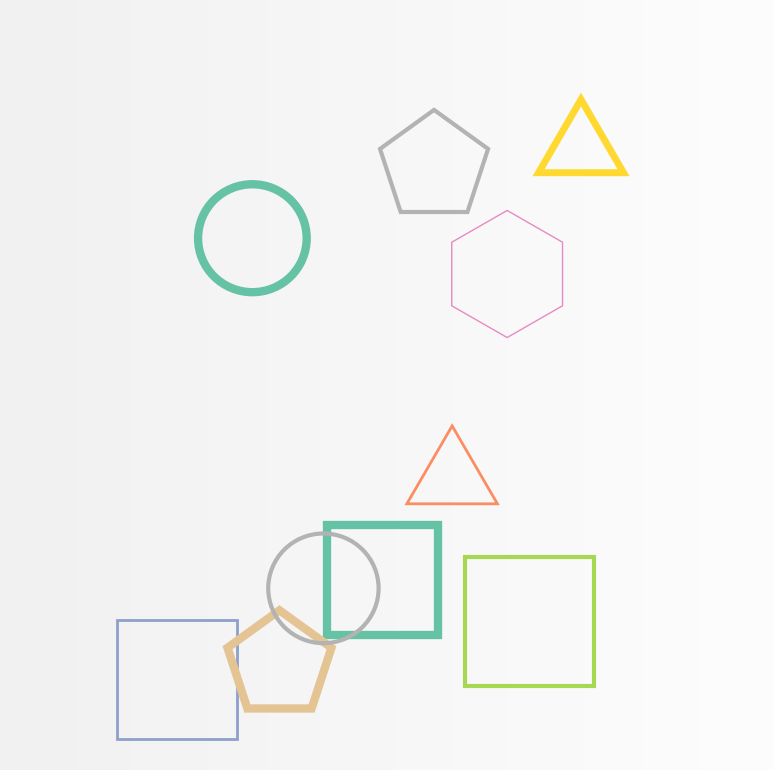[{"shape": "circle", "thickness": 3, "radius": 0.35, "center": [0.326, 0.691]}, {"shape": "square", "thickness": 3, "radius": 0.36, "center": [0.493, 0.247]}, {"shape": "triangle", "thickness": 1, "radius": 0.34, "center": [0.583, 0.379]}, {"shape": "square", "thickness": 1, "radius": 0.39, "center": [0.228, 0.117]}, {"shape": "hexagon", "thickness": 0.5, "radius": 0.41, "center": [0.654, 0.644]}, {"shape": "square", "thickness": 1.5, "radius": 0.42, "center": [0.683, 0.193]}, {"shape": "triangle", "thickness": 2.5, "radius": 0.32, "center": [0.75, 0.807]}, {"shape": "pentagon", "thickness": 3, "radius": 0.35, "center": [0.361, 0.137]}, {"shape": "pentagon", "thickness": 1.5, "radius": 0.37, "center": [0.56, 0.784]}, {"shape": "circle", "thickness": 1.5, "radius": 0.36, "center": [0.417, 0.236]}]